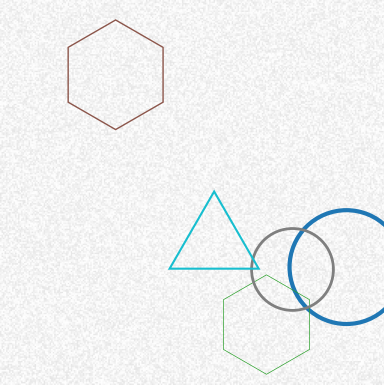[{"shape": "circle", "thickness": 3, "radius": 0.74, "center": [0.9, 0.306]}, {"shape": "hexagon", "thickness": 0.5, "radius": 0.65, "center": [0.692, 0.157]}, {"shape": "hexagon", "thickness": 1, "radius": 0.71, "center": [0.3, 0.806]}, {"shape": "circle", "thickness": 2, "radius": 0.53, "center": [0.76, 0.3]}, {"shape": "triangle", "thickness": 1.5, "radius": 0.67, "center": [0.556, 0.369]}]